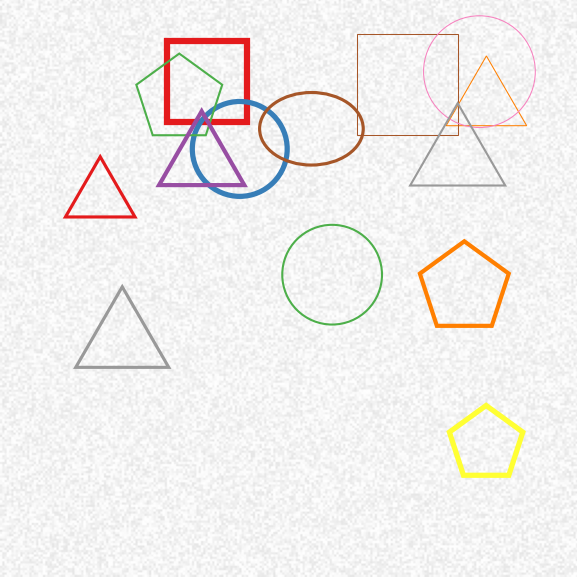[{"shape": "square", "thickness": 3, "radius": 0.35, "center": [0.359, 0.858]}, {"shape": "triangle", "thickness": 1.5, "radius": 0.35, "center": [0.174, 0.658]}, {"shape": "circle", "thickness": 2.5, "radius": 0.41, "center": [0.415, 0.741]}, {"shape": "pentagon", "thickness": 1, "radius": 0.39, "center": [0.31, 0.828]}, {"shape": "circle", "thickness": 1, "radius": 0.43, "center": [0.575, 0.523]}, {"shape": "triangle", "thickness": 2, "radius": 0.43, "center": [0.349, 0.721]}, {"shape": "triangle", "thickness": 0.5, "radius": 0.4, "center": [0.842, 0.822]}, {"shape": "pentagon", "thickness": 2, "radius": 0.4, "center": [0.804, 0.5]}, {"shape": "pentagon", "thickness": 2.5, "radius": 0.33, "center": [0.842, 0.23]}, {"shape": "oval", "thickness": 1.5, "radius": 0.45, "center": [0.539, 0.776]}, {"shape": "square", "thickness": 0.5, "radius": 0.44, "center": [0.706, 0.852]}, {"shape": "circle", "thickness": 0.5, "radius": 0.48, "center": [0.83, 0.875]}, {"shape": "triangle", "thickness": 1, "radius": 0.48, "center": [0.793, 0.725]}, {"shape": "triangle", "thickness": 1.5, "radius": 0.46, "center": [0.212, 0.41]}]